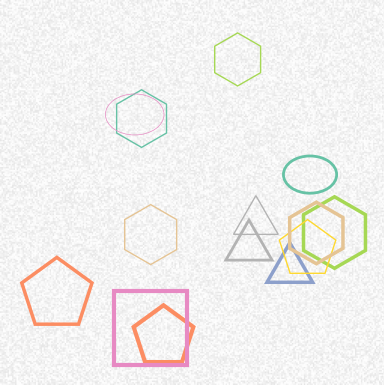[{"shape": "oval", "thickness": 2, "radius": 0.35, "center": [0.805, 0.547]}, {"shape": "hexagon", "thickness": 1, "radius": 0.37, "center": [0.368, 0.692]}, {"shape": "pentagon", "thickness": 3, "radius": 0.41, "center": [0.425, 0.126]}, {"shape": "pentagon", "thickness": 2.5, "radius": 0.48, "center": [0.148, 0.236]}, {"shape": "triangle", "thickness": 2.5, "radius": 0.34, "center": [0.753, 0.301]}, {"shape": "oval", "thickness": 0.5, "radius": 0.38, "center": [0.35, 0.703]}, {"shape": "square", "thickness": 3, "radius": 0.48, "center": [0.391, 0.147]}, {"shape": "hexagon", "thickness": 1, "radius": 0.34, "center": [0.617, 0.846]}, {"shape": "hexagon", "thickness": 2.5, "radius": 0.46, "center": [0.869, 0.396]}, {"shape": "pentagon", "thickness": 1, "radius": 0.39, "center": [0.799, 0.353]}, {"shape": "hexagon", "thickness": 2.5, "radius": 0.4, "center": [0.822, 0.395]}, {"shape": "hexagon", "thickness": 1, "radius": 0.39, "center": [0.391, 0.391]}, {"shape": "triangle", "thickness": 2, "radius": 0.35, "center": [0.647, 0.359]}, {"shape": "triangle", "thickness": 1, "radius": 0.34, "center": [0.665, 0.425]}]